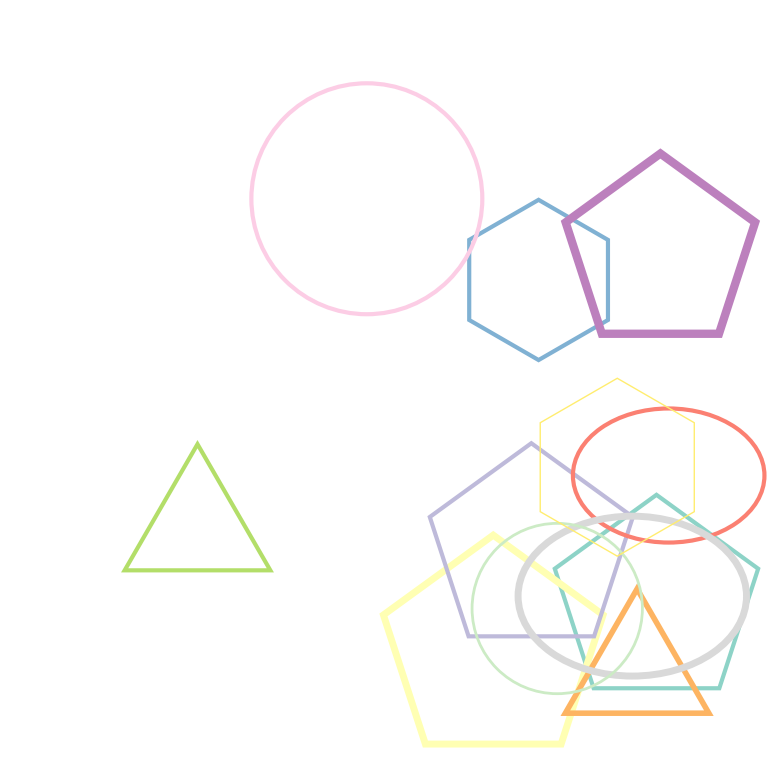[{"shape": "pentagon", "thickness": 1.5, "radius": 0.69, "center": [0.853, 0.219]}, {"shape": "pentagon", "thickness": 2.5, "radius": 0.75, "center": [0.641, 0.155]}, {"shape": "pentagon", "thickness": 1.5, "radius": 0.69, "center": [0.69, 0.286]}, {"shape": "oval", "thickness": 1.5, "radius": 0.62, "center": [0.868, 0.382]}, {"shape": "hexagon", "thickness": 1.5, "radius": 0.52, "center": [0.699, 0.636]}, {"shape": "triangle", "thickness": 2, "radius": 0.54, "center": [0.827, 0.128]}, {"shape": "triangle", "thickness": 1.5, "radius": 0.55, "center": [0.256, 0.314]}, {"shape": "circle", "thickness": 1.5, "radius": 0.75, "center": [0.476, 0.742]}, {"shape": "oval", "thickness": 2.5, "radius": 0.74, "center": [0.821, 0.226]}, {"shape": "pentagon", "thickness": 3, "radius": 0.65, "center": [0.858, 0.671]}, {"shape": "circle", "thickness": 1, "radius": 0.55, "center": [0.724, 0.21]}, {"shape": "hexagon", "thickness": 0.5, "radius": 0.58, "center": [0.802, 0.393]}]